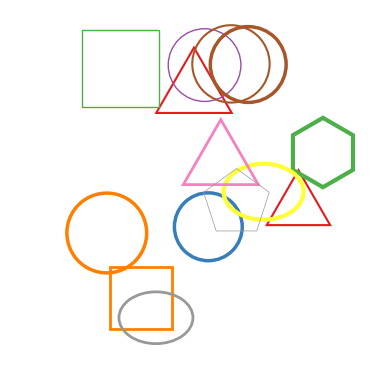[{"shape": "triangle", "thickness": 1.5, "radius": 0.57, "center": [0.504, 0.763]}, {"shape": "triangle", "thickness": 1.5, "radius": 0.48, "center": [0.775, 0.463]}, {"shape": "circle", "thickness": 2.5, "radius": 0.44, "center": [0.541, 0.411]}, {"shape": "square", "thickness": 1, "radius": 0.5, "center": [0.314, 0.823]}, {"shape": "hexagon", "thickness": 3, "radius": 0.45, "center": [0.839, 0.604]}, {"shape": "circle", "thickness": 1, "radius": 0.47, "center": [0.531, 0.831]}, {"shape": "square", "thickness": 2, "radius": 0.4, "center": [0.367, 0.227]}, {"shape": "circle", "thickness": 2.5, "radius": 0.52, "center": [0.277, 0.395]}, {"shape": "oval", "thickness": 3, "radius": 0.52, "center": [0.685, 0.502]}, {"shape": "circle", "thickness": 1.5, "radius": 0.5, "center": [0.6, 0.834]}, {"shape": "circle", "thickness": 2.5, "radius": 0.49, "center": [0.645, 0.832]}, {"shape": "triangle", "thickness": 2, "radius": 0.56, "center": [0.574, 0.577]}, {"shape": "oval", "thickness": 2, "radius": 0.48, "center": [0.405, 0.175]}, {"shape": "pentagon", "thickness": 0.5, "radius": 0.45, "center": [0.614, 0.473]}]